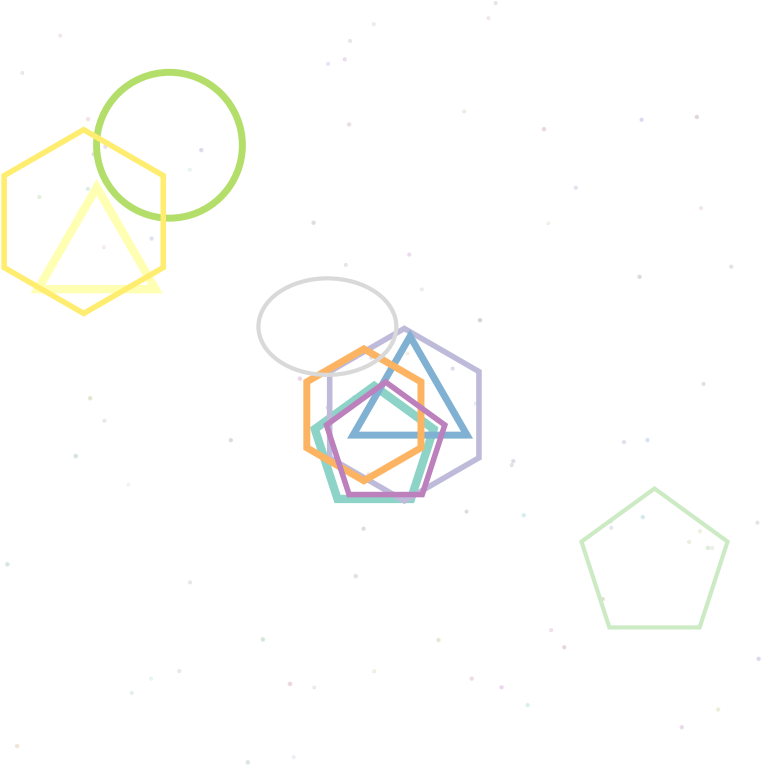[{"shape": "pentagon", "thickness": 3, "radius": 0.41, "center": [0.486, 0.418]}, {"shape": "triangle", "thickness": 3, "radius": 0.44, "center": [0.126, 0.669]}, {"shape": "hexagon", "thickness": 2, "radius": 0.56, "center": [0.525, 0.461]}, {"shape": "triangle", "thickness": 2.5, "radius": 0.43, "center": [0.533, 0.478]}, {"shape": "hexagon", "thickness": 2.5, "radius": 0.43, "center": [0.473, 0.461]}, {"shape": "circle", "thickness": 2.5, "radius": 0.47, "center": [0.22, 0.811]}, {"shape": "oval", "thickness": 1.5, "radius": 0.45, "center": [0.425, 0.576]}, {"shape": "pentagon", "thickness": 2, "radius": 0.4, "center": [0.501, 0.423]}, {"shape": "pentagon", "thickness": 1.5, "radius": 0.5, "center": [0.85, 0.266]}, {"shape": "hexagon", "thickness": 2, "radius": 0.6, "center": [0.109, 0.712]}]